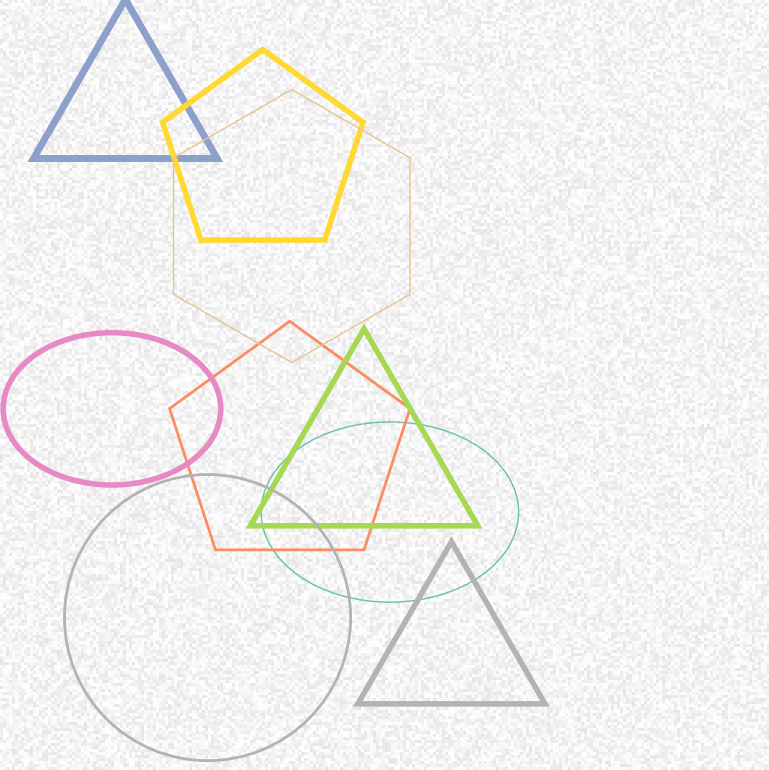[{"shape": "oval", "thickness": 0.5, "radius": 0.84, "center": [0.506, 0.335]}, {"shape": "pentagon", "thickness": 1, "radius": 0.82, "center": [0.376, 0.419]}, {"shape": "triangle", "thickness": 2.5, "radius": 0.69, "center": [0.163, 0.863]}, {"shape": "oval", "thickness": 2, "radius": 0.71, "center": [0.145, 0.469]}, {"shape": "triangle", "thickness": 2, "radius": 0.85, "center": [0.473, 0.402]}, {"shape": "pentagon", "thickness": 2, "radius": 0.68, "center": [0.341, 0.799]}, {"shape": "hexagon", "thickness": 0.5, "radius": 0.89, "center": [0.379, 0.706]}, {"shape": "triangle", "thickness": 2, "radius": 0.7, "center": [0.586, 0.156]}, {"shape": "circle", "thickness": 1, "radius": 0.93, "center": [0.27, 0.198]}]